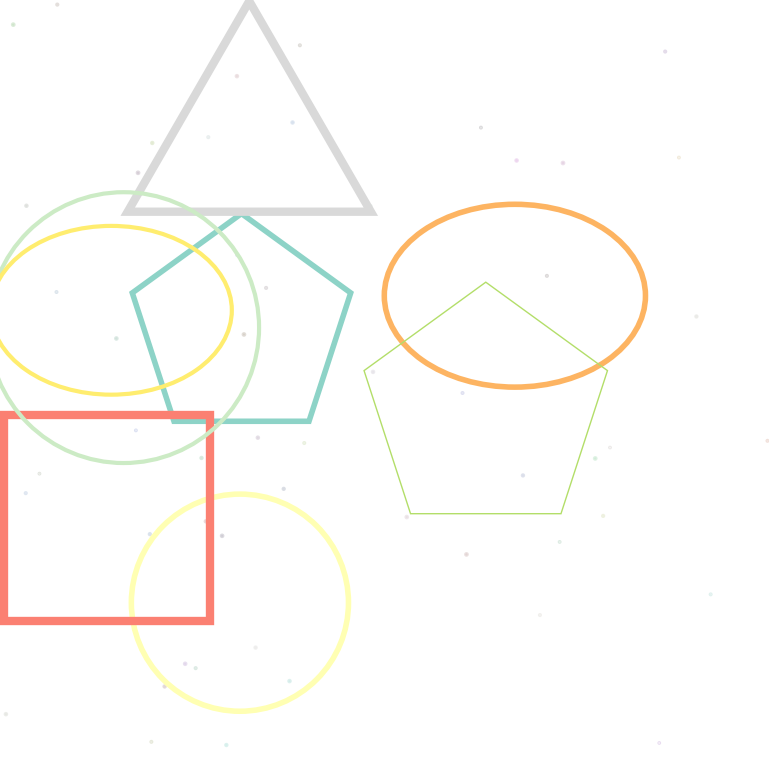[{"shape": "pentagon", "thickness": 2, "radius": 0.75, "center": [0.314, 0.574]}, {"shape": "circle", "thickness": 2, "radius": 0.7, "center": [0.312, 0.217]}, {"shape": "square", "thickness": 3, "radius": 0.67, "center": [0.14, 0.327]}, {"shape": "oval", "thickness": 2, "radius": 0.85, "center": [0.669, 0.616]}, {"shape": "pentagon", "thickness": 0.5, "radius": 0.83, "center": [0.631, 0.467]}, {"shape": "triangle", "thickness": 3, "radius": 0.91, "center": [0.324, 0.816]}, {"shape": "circle", "thickness": 1.5, "radius": 0.88, "center": [0.161, 0.575]}, {"shape": "oval", "thickness": 1.5, "radius": 0.78, "center": [0.145, 0.597]}]